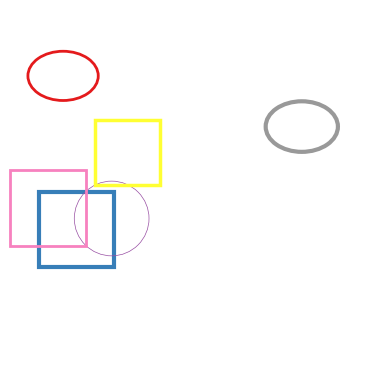[{"shape": "oval", "thickness": 2, "radius": 0.46, "center": [0.164, 0.803]}, {"shape": "square", "thickness": 3, "radius": 0.49, "center": [0.198, 0.404]}, {"shape": "circle", "thickness": 0.5, "radius": 0.49, "center": [0.29, 0.433]}, {"shape": "square", "thickness": 2.5, "radius": 0.42, "center": [0.332, 0.603]}, {"shape": "square", "thickness": 2, "radius": 0.49, "center": [0.126, 0.46]}, {"shape": "oval", "thickness": 3, "radius": 0.47, "center": [0.784, 0.671]}]